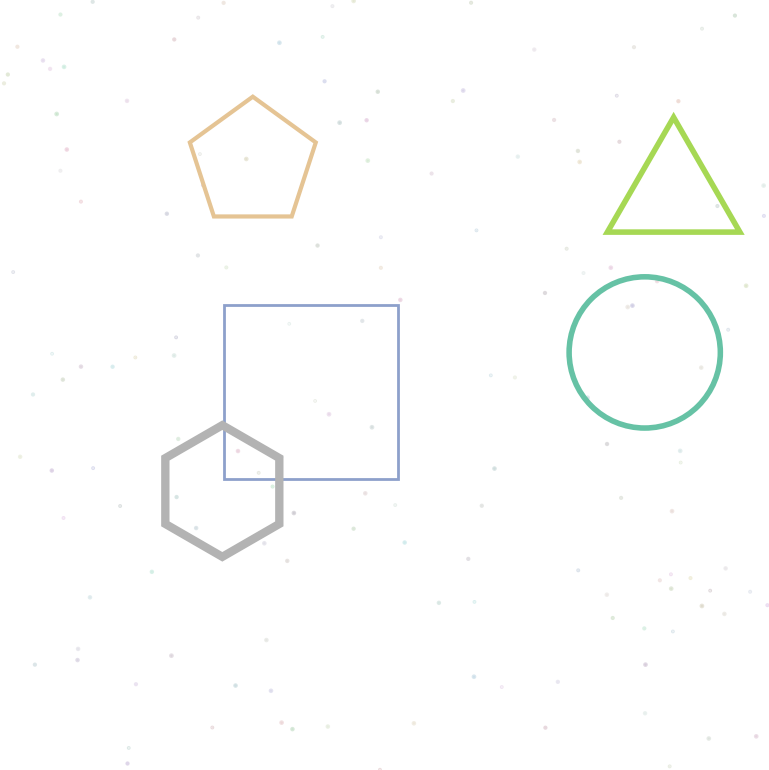[{"shape": "circle", "thickness": 2, "radius": 0.49, "center": [0.837, 0.542]}, {"shape": "square", "thickness": 1, "radius": 0.57, "center": [0.404, 0.491]}, {"shape": "triangle", "thickness": 2, "radius": 0.5, "center": [0.875, 0.748]}, {"shape": "pentagon", "thickness": 1.5, "radius": 0.43, "center": [0.328, 0.788]}, {"shape": "hexagon", "thickness": 3, "radius": 0.43, "center": [0.289, 0.362]}]